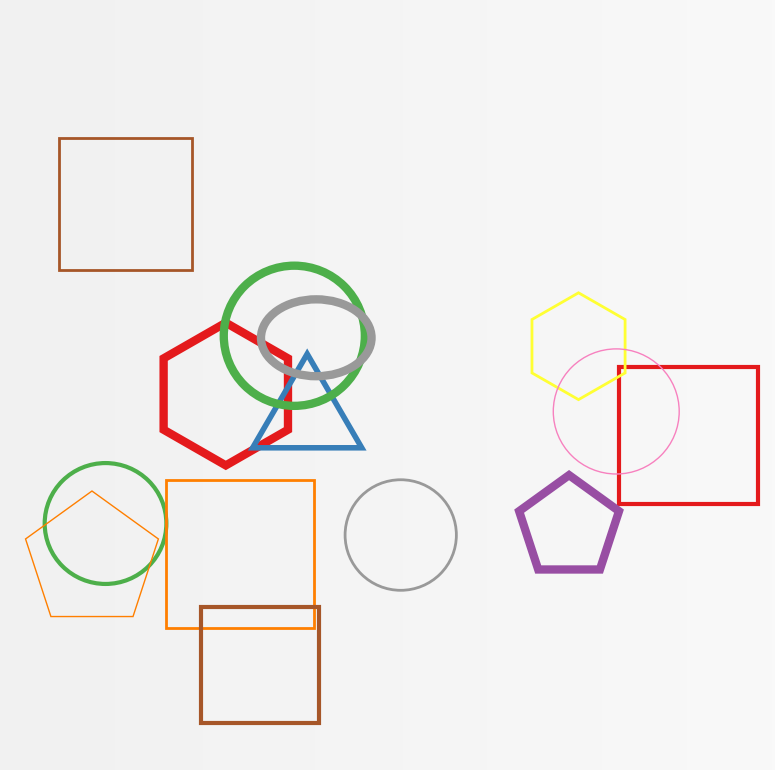[{"shape": "hexagon", "thickness": 3, "radius": 0.46, "center": [0.291, 0.488]}, {"shape": "square", "thickness": 1.5, "radius": 0.45, "center": [0.889, 0.434]}, {"shape": "triangle", "thickness": 2, "radius": 0.41, "center": [0.396, 0.459]}, {"shape": "circle", "thickness": 3, "radius": 0.46, "center": [0.38, 0.564]}, {"shape": "circle", "thickness": 1.5, "radius": 0.39, "center": [0.136, 0.32]}, {"shape": "pentagon", "thickness": 3, "radius": 0.34, "center": [0.734, 0.315]}, {"shape": "square", "thickness": 1, "radius": 0.48, "center": [0.31, 0.281]}, {"shape": "pentagon", "thickness": 0.5, "radius": 0.45, "center": [0.119, 0.272]}, {"shape": "hexagon", "thickness": 1, "radius": 0.35, "center": [0.746, 0.55]}, {"shape": "square", "thickness": 1, "radius": 0.43, "center": [0.162, 0.735]}, {"shape": "square", "thickness": 1.5, "radius": 0.38, "center": [0.336, 0.136]}, {"shape": "circle", "thickness": 0.5, "radius": 0.41, "center": [0.795, 0.466]}, {"shape": "oval", "thickness": 3, "radius": 0.36, "center": [0.408, 0.561]}, {"shape": "circle", "thickness": 1, "radius": 0.36, "center": [0.517, 0.305]}]